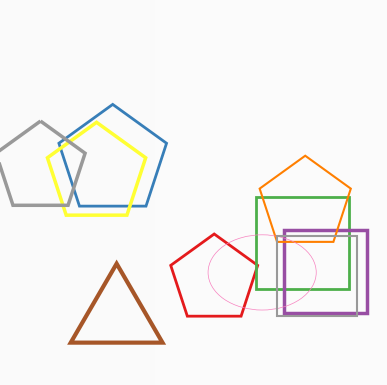[{"shape": "pentagon", "thickness": 2, "radius": 0.59, "center": [0.553, 0.274]}, {"shape": "pentagon", "thickness": 2, "radius": 0.73, "center": [0.291, 0.583]}, {"shape": "square", "thickness": 2, "radius": 0.6, "center": [0.781, 0.368]}, {"shape": "square", "thickness": 2.5, "radius": 0.54, "center": [0.84, 0.295]}, {"shape": "pentagon", "thickness": 1.5, "radius": 0.62, "center": [0.788, 0.472]}, {"shape": "pentagon", "thickness": 2.5, "radius": 0.67, "center": [0.249, 0.549]}, {"shape": "triangle", "thickness": 3, "radius": 0.68, "center": [0.301, 0.178]}, {"shape": "oval", "thickness": 0.5, "radius": 0.7, "center": [0.677, 0.292]}, {"shape": "square", "thickness": 1.5, "radius": 0.52, "center": [0.818, 0.284]}, {"shape": "pentagon", "thickness": 2.5, "radius": 0.6, "center": [0.105, 0.565]}]